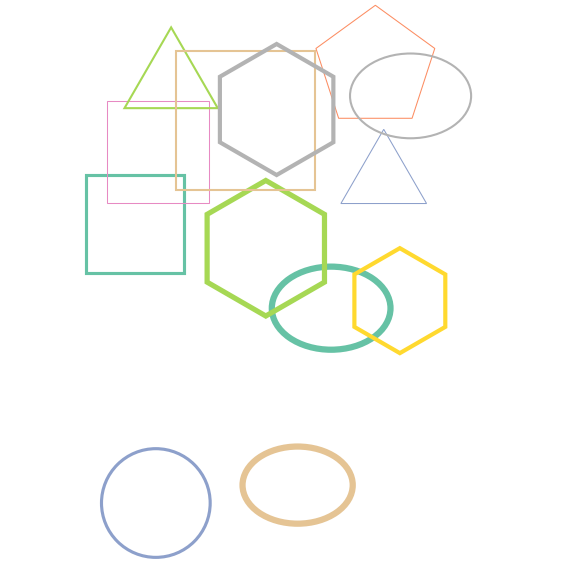[{"shape": "oval", "thickness": 3, "radius": 0.51, "center": [0.573, 0.465]}, {"shape": "square", "thickness": 1.5, "radius": 0.42, "center": [0.234, 0.612]}, {"shape": "pentagon", "thickness": 0.5, "radius": 0.54, "center": [0.65, 0.882]}, {"shape": "circle", "thickness": 1.5, "radius": 0.47, "center": [0.27, 0.128]}, {"shape": "triangle", "thickness": 0.5, "radius": 0.43, "center": [0.664, 0.69]}, {"shape": "square", "thickness": 0.5, "radius": 0.44, "center": [0.273, 0.736]}, {"shape": "hexagon", "thickness": 2.5, "radius": 0.59, "center": [0.46, 0.569]}, {"shape": "triangle", "thickness": 1, "radius": 0.47, "center": [0.296, 0.858]}, {"shape": "hexagon", "thickness": 2, "radius": 0.45, "center": [0.692, 0.479]}, {"shape": "oval", "thickness": 3, "radius": 0.48, "center": [0.515, 0.159]}, {"shape": "square", "thickness": 1, "radius": 0.6, "center": [0.425, 0.791]}, {"shape": "oval", "thickness": 1, "radius": 0.52, "center": [0.711, 0.833]}, {"shape": "hexagon", "thickness": 2, "radius": 0.57, "center": [0.479, 0.81]}]